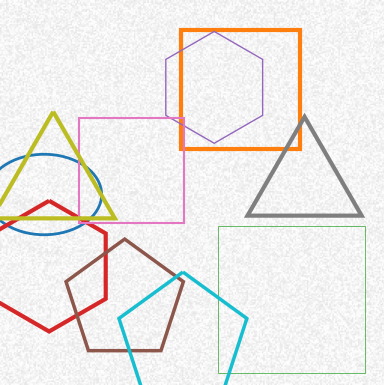[{"shape": "oval", "thickness": 2, "radius": 0.75, "center": [0.115, 0.495]}, {"shape": "square", "thickness": 3, "radius": 0.78, "center": [0.624, 0.768]}, {"shape": "square", "thickness": 0.5, "radius": 0.96, "center": [0.757, 0.223]}, {"shape": "hexagon", "thickness": 3, "radius": 0.85, "center": [0.128, 0.309]}, {"shape": "hexagon", "thickness": 1, "radius": 0.73, "center": [0.556, 0.773]}, {"shape": "pentagon", "thickness": 2.5, "radius": 0.8, "center": [0.324, 0.219]}, {"shape": "square", "thickness": 1.5, "radius": 0.68, "center": [0.343, 0.556]}, {"shape": "triangle", "thickness": 3, "radius": 0.86, "center": [0.791, 0.525]}, {"shape": "triangle", "thickness": 3, "radius": 0.92, "center": [0.138, 0.525]}, {"shape": "pentagon", "thickness": 2.5, "radius": 0.87, "center": [0.475, 0.119]}]